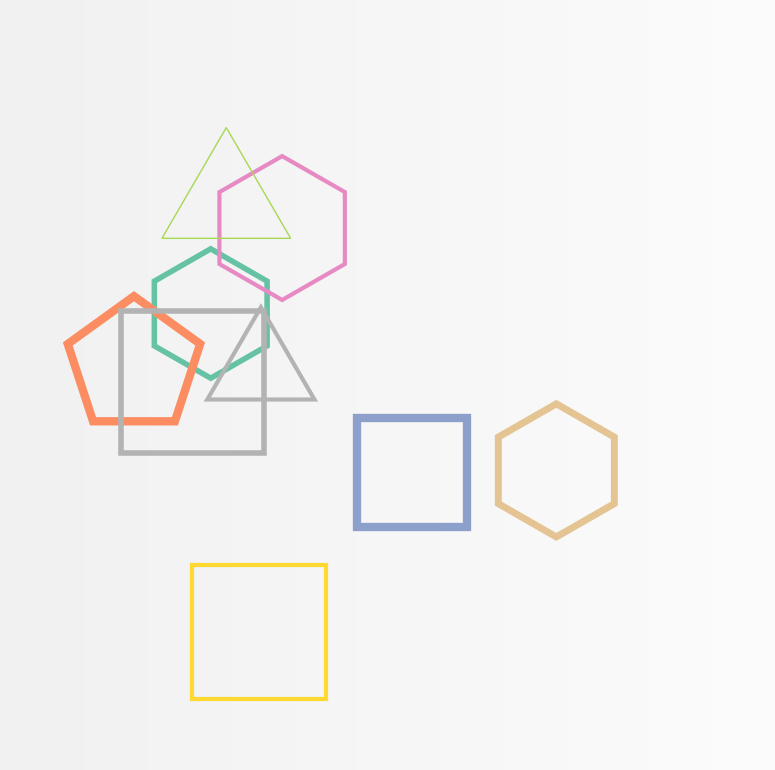[{"shape": "hexagon", "thickness": 2, "radius": 0.42, "center": [0.272, 0.593]}, {"shape": "pentagon", "thickness": 3, "radius": 0.45, "center": [0.173, 0.526]}, {"shape": "square", "thickness": 3, "radius": 0.35, "center": [0.532, 0.386]}, {"shape": "hexagon", "thickness": 1.5, "radius": 0.47, "center": [0.364, 0.704]}, {"shape": "triangle", "thickness": 0.5, "radius": 0.48, "center": [0.292, 0.738]}, {"shape": "square", "thickness": 1.5, "radius": 0.43, "center": [0.334, 0.179]}, {"shape": "hexagon", "thickness": 2.5, "radius": 0.43, "center": [0.718, 0.389]}, {"shape": "square", "thickness": 2, "radius": 0.46, "center": [0.248, 0.503]}, {"shape": "triangle", "thickness": 1.5, "radius": 0.4, "center": [0.337, 0.521]}]